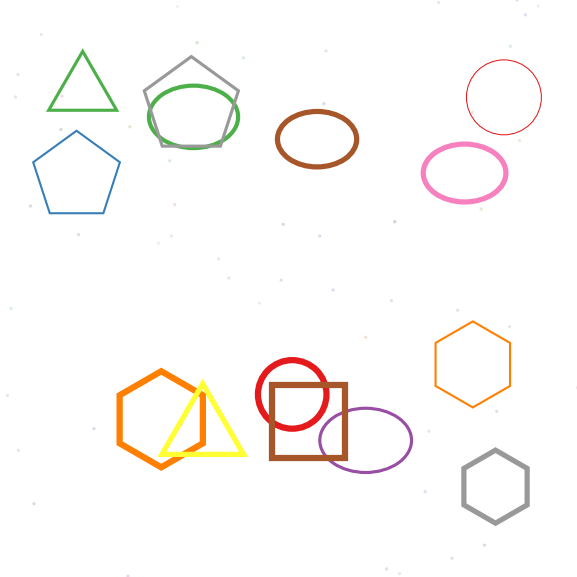[{"shape": "circle", "thickness": 3, "radius": 0.3, "center": [0.506, 0.316]}, {"shape": "circle", "thickness": 0.5, "radius": 0.32, "center": [0.873, 0.831]}, {"shape": "pentagon", "thickness": 1, "radius": 0.39, "center": [0.133, 0.694]}, {"shape": "oval", "thickness": 2, "radius": 0.39, "center": [0.335, 0.797]}, {"shape": "triangle", "thickness": 1.5, "radius": 0.34, "center": [0.143, 0.842]}, {"shape": "oval", "thickness": 1.5, "radius": 0.4, "center": [0.633, 0.237]}, {"shape": "hexagon", "thickness": 1, "radius": 0.37, "center": [0.819, 0.368]}, {"shape": "hexagon", "thickness": 3, "radius": 0.42, "center": [0.279, 0.273]}, {"shape": "triangle", "thickness": 2.5, "radius": 0.41, "center": [0.351, 0.253]}, {"shape": "oval", "thickness": 2.5, "radius": 0.34, "center": [0.549, 0.758]}, {"shape": "square", "thickness": 3, "radius": 0.32, "center": [0.534, 0.269]}, {"shape": "oval", "thickness": 2.5, "radius": 0.36, "center": [0.804, 0.7]}, {"shape": "hexagon", "thickness": 2.5, "radius": 0.32, "center": [0.858, 0.156]}, {"shape": "pentagon", "thickness": 1.5, "radius": 0.43, "center": [0.331, 0.815]}]